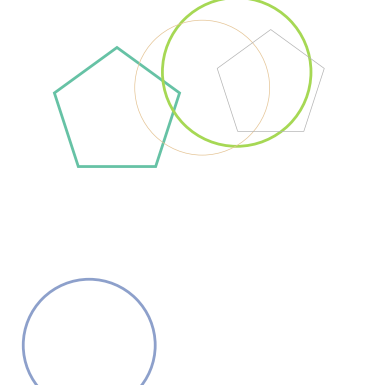[{"shape": "pentagon", "thickness": 2, "radius": 0.85, "center": [0.304, 0.706]}, {"shape": "circle", "thickness": 2, "radius": 0.86, "center": [0.232, 0.103]}, {"shape": "circle", "thickness": 2, "radius": 0.96, "center": [0.615, 0.813]}, {"shape": "circle", "thickness": 0.5, "radius": 0.88, "center": [0.525, 0.772]}, {"shape": "pentagon", "thickness": 0.5, "radius": 0.73, "center": [0.703, 0.777]}]